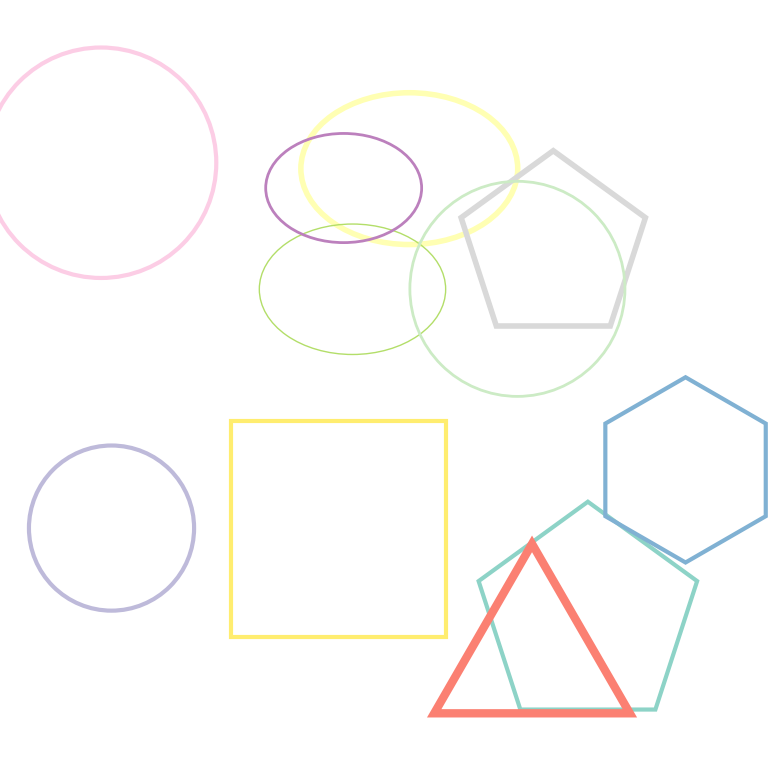[{"shape": "pentagon", "thickness": 1.5, "radius": 0.75, "center": [0.763, 0.199]}, {"shape": "oval", "thickness": 2, "radius": 0.7, "center": [0.532, 0.781]}, {"shape": "circle", "thickness": 1.5, "radius": 0.54, "center": [0.145, 0.314]}, {"shape": "triangle", "thickness": 3, "radius": 0.73, "center": [0.691, 0.147]}, {"shape": "hexagon", "thickness": 1.5, "radius": 0.6, "center": [0.89, 0.39]}, {"shape": "oval", "thickness": 0.5, "radius": 0.61, "center": [0.458, 0.624]}, {"shape": "circle", "thickness": 1.5, "radius": 0.75, "center": [0.131, 0.789]}, {"shape": "pentagon", "thickness": 2, "radius": 0.63, "center": [0.719, 0.678]}, {"shape": "oval", "thickness": 1, "radius": 0.51, "center": [0.446, 0.756]}, {"shape": "circle", "thickness": 1, "radius": 0.7, "center": [0.672, 0.625]}, {"shape": "square", "thickness": 1.5, "radius": 0.7, "center": [0.44, 0.313]}]